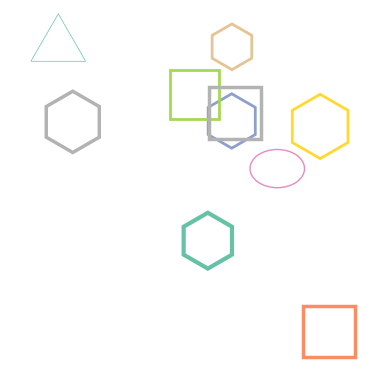[{"shape": "triangle", "thickness": 0.5, "radius": 0.41, "center": [0.151, 0.882]}, {"shape": "hexagon", "thickness": 3, "radius": 0.36, "center": [0.54, 0.375]}, {"shape": "square", "thickness": 2.5, "radius": 0.33, "center": [0.854, 0.14]}, {"shape": "hexagon", "thickness": 2, "radius": 0.35, "center": [0.602, 0.686]}, {"shape": "oval", "thickness": 1, "radius": 0.35, "center": [0.72, 0.562]}, {"shape": "square", "thickness": 2, "radius": 0.32, "center": [0.506, 0.755]}, {"shape": "hexagon", "thickness": 2, "radius": 0.42, "center": [0.832, 0.672]}, {"shape": "hexagon", "thickness": 2, "radius": 0.3, "center": [0.602, 0.878]}, {"shape": "square", "thickness": 2.5, "radius": 0.34, "center": [0.61, 0.707]}, {"shape": "hexagon", "thickness": 2.5, "radius": 0.4, "center": [0.189, 0.683]}]